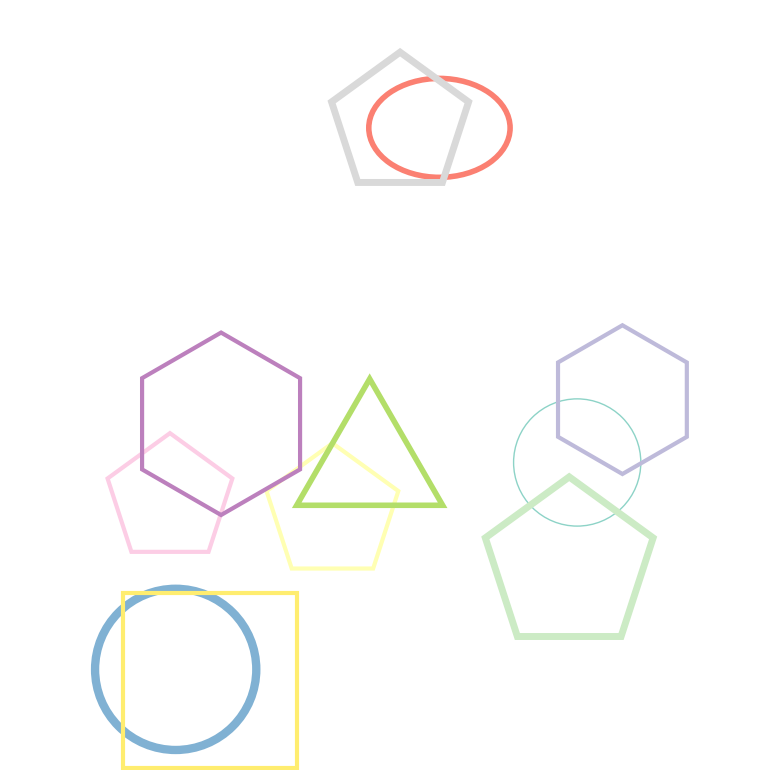[{"shape": "circle", "thickness": 0.5, "radius": 0.41, "center": [0.75, 0.399]}, {"shape": "pentagon", "thickness": 1.5, "radius": 0.45, "center": [0.432, 0.334]}, {"shape": "hexagon", "thickness": 1.5, "radius": 0.48, "center": [0.808, 0.481]}, {"shape": "oval", "thickness": 2, "radius": 0.46, "center": [0.571, 0.834]}, {"shape": "circle", "thickness": 3, "radius": 0.52, "center": [0.228, 0.131]}, {"shape": "triangle", "thickness": 2, "radius": 0.55, "center": [0.48, 0.398]}, {"shape": "pentagon", "thickness": 1.5, "radius": 0.43, "center": [0.221, 0.352]}, {"shape": "pentagon", "thickness": 2.5, "radius": 0.47, "center": [0.52, 0.839]}, {"shape": "hexagon", "thickness": 1.5, "radius": 0.59, "center": [0.287, 0.45]}, {"shape": "pentagon", "thickness": 2.5, "radius": 0.57, "center": [0.739, 0.266]}, {"shape": "square", "thickness": 1.5, "radius": 0.57, "center": [0.273, 0.116]}]